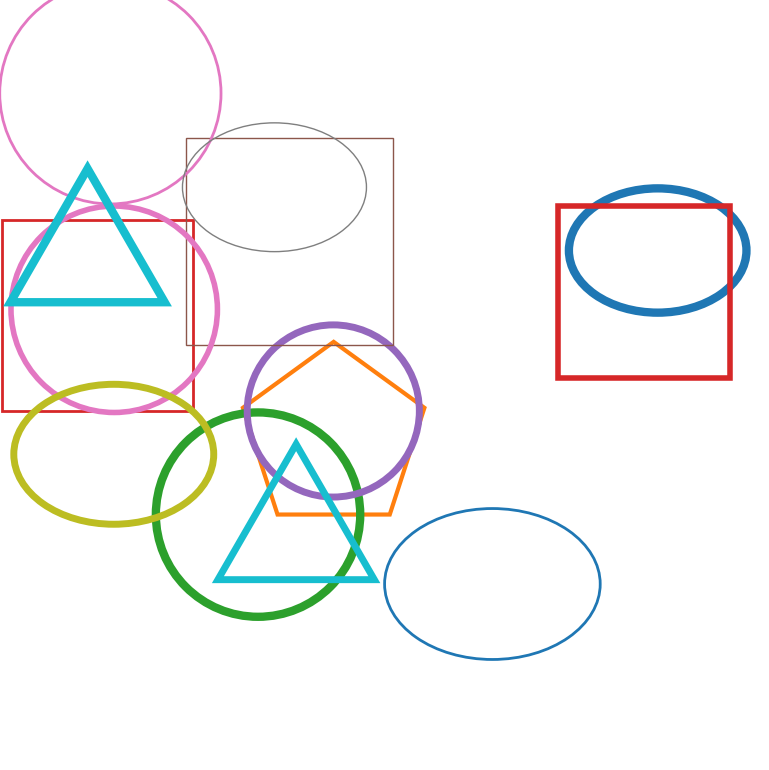[{"shape": "oval", "thickness": 3, "radius": 0.58, "center": [0.854, 0.675]}, {"shape": "oval", "thickness": 1, "radius": 0.7, "center": [0.639, 0.242]}, {"shape": "pentagon", "thickness": 1.5, "radius": 0.62, "center": [0.433, 0.432]}, {"shape": "circle", "thickness": 3, "radius": 0.66, "center": [0.335, 0.332]}, {"shape": "square", "thickness": 2, "radius": 0.56, "center": [0.836, 0.621]}, {"shape": "square", "thickness": 1, "radius": 0.62, "center": [0.127, 0.59]}, {"shape": "circle", "thickness": 2.5, "radius": 0.56, "center": [0.433, 0.466]}, {"shape": "square", "thickness": 0.5, "radius": 0.67, "center": [0.376, 0.687]}, {"shape": "circle", "thickness": 1, "radius": 0.72, "center": [0.143, 0.879]}, {"shape": "circle", "thickness": 2, "radius": 0.67, "center": [0.148, 0.598]}, {"shape": "oval", "thickness": 0.5, "radius": 0.6, "center": [0.356, 0.757]}, {"shape": "oval", "thickness": 2.5, "radius": 0.65, "center": [0.148, 0.41]}, {"shape": "triangle", "thickness": 3, "radius": 0.58, "center": [0.114, 0.665]}, {"shape": "triangle", "thickness": 2.5, "radius": 0.59, "center": [0.385, 0.306]}]